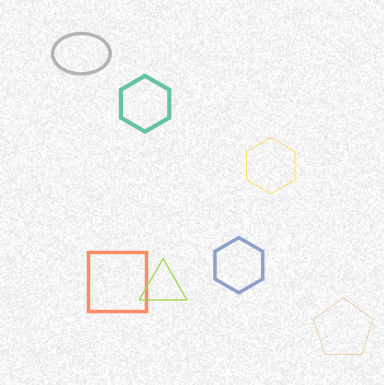[{"shape": "hexagon", "thickness": 3, "radius": 0.36, "center": [0.377, 0.731]}, {"shape": "square", "thickness": 2.5, "radius": 0.38, "center": [0.304, 0.269]}, {"shape": "hexagon", "thickness": 2.5, "radius": 0.36, "center": [0.62, 0.311]}, {"shape": "triangle", "thickness": 1, "radius": 0.36, "center": [0.424, 0.257]}, {"shape": "hexagon", "thickness": 0.5, "radius": 0.36, "center": [0.703, 0.57]}, {"shape": "pentagon", "thickness": 0.5, "radius": 0.41, "center": [0.892, 0.145]}, {"shape": "oval", "thickness": 2.5, "radius": 0.37, "center": [0.211, 0.861]}]